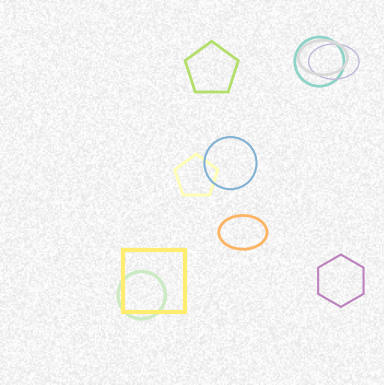[{"shape": "circle", "thickness": 2, "radius": 0.32, "center": [0.83, 0.84]}, {"shape": "pentagon", "thickness": 2, "radius": 0.29, "center": [0.51, 0.541]}, {"shape": "oval", "thickness": 1, "radius": 0.33, "center": [0.867, 0.84]}, {"shape": "circle", "thickness": 1.5, "radius": 0.34, "center": [0.599, 0.576]}, {"shape": "oval", "thickness": 2, "radius": 0.31, "center": [0.631, 0.396]}, {"shape": "pentagon", "thickness": 2, "radius": 0.36, "center": [0.55, 0.82]}, {"shape": "oval", "thickness": 2, "radius": 0.32, "center": [0.838, 0.85]}, {"shape": "hexagon", "thickness": 1.5, "radius": 0.34, "center": [0.885, 0.271]}, {"shape": "circle", "thickness": 2.5, "radius": 0.31, "center": [0.368, 0.233]}, {"shape": "square", "thickness": 3, "radius": 0.4, "center": [0.4, 0.271]}]